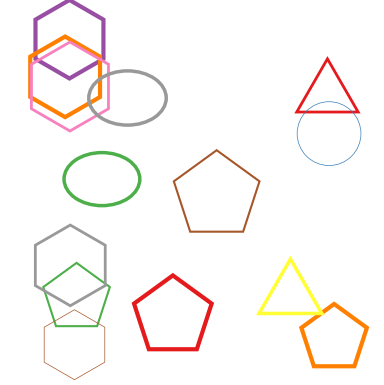[{"shape": "triangle", "thickness": 2, "radius": 0.46, "center": [0.85, 0.755]}, {"shape": "pentagon", "thickness": 3, "radius": 0.53, "center": [0.449, 0.179]}, {"shape": "circle", "thickness": 0.5, "radius": 0.41, "center": [0.855, 0.653]}, {"shape": "oval", "thickness": 2.5, "radius": 0.49, "center": [0.265, 0.535]}, {"shape": "pentagon", "thickness": 1.5, "radius": 0.45, "center": [0.199, 0.226]}, {"shape": "hexagon", "thickness": 3, "radius": 0.51, "center": [0.18, 0.898]}, {"shape": "pentagon", "thickness": 3, "radius": 0.45, "center": [0.868, 0.121]}, {"shape": "hexagon", "thickness": 3, "radius": 0.52, "center": [0.169, 0.8]}, {"shape": "triangle", "thickness": 2.5, "radius": 0.47, "center": [0.754, 0.233]}, {"shape": "hexagon", "thickness": 0.5, "radius": 0.45, "center": [0.193, 0.105]}, {"shape": "pentagon", "thickness": 1.5, "radius": 0.58, "center": [0.563, 0.493]}, {"shape": "hexagon", "thickness": 2, "radius": 0.58, "center": [0.182, 0.775]}, {"shape": "oval", "thickness": 2.5, "radius": 0.5, "center": [0.331, 0.745]}, {"shape": "hexagon", "thickness": 2, "radius": 0.52, "center": [0.183, 0.311]}]